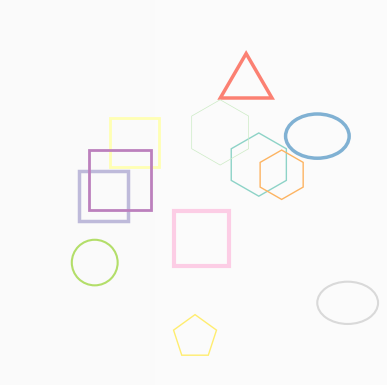[{"shape": "hexagon", "thickness": 1, "radius": 0.41, "center": [0.668, 0.573]}, {"shape": "square", "thickness": 2, "radius": 0.31, "center": [0.347, 0.63]}, {"shape": "square", "thickness": 2.5, "radius": 0.32, "center": [0.267, 0.491]}, {"shape": "triangle", "thickness": 2.5, "radius": 0.38, "center": [0.635, 0.784]}, {"shape": "oval", "thickness": 2.5, "radius": 0.41, "center": [0.819, 0.646]}, {"shape": "hexagon", "thickness": 1, "radius": 0.32, "center": [0.727, 0.546]}, {"shape": "circle", "thickness": 1.5, "radius": 0.3, "center": [0.244, 0.318]}, {"shape": "square", "thickness": 3, "radius": 0.35, "center": [0.52, 0.38]}, {"shape": "oval", "thickness": 1.5, "radius": 0.39, "center": [0.897, 0.213]}, {"shape": "square", "thickness": 2, "radius": 0.39, "center": [0.31, 0.532]}, {"shape": "hexagon", "thickness": 0.5, "radius": 0.42, "center": [0.568, 0.656]}, {"shape": "pentagon", "thickness": 1, "radius": 0.29, "center": [0.503, 0.125]}]